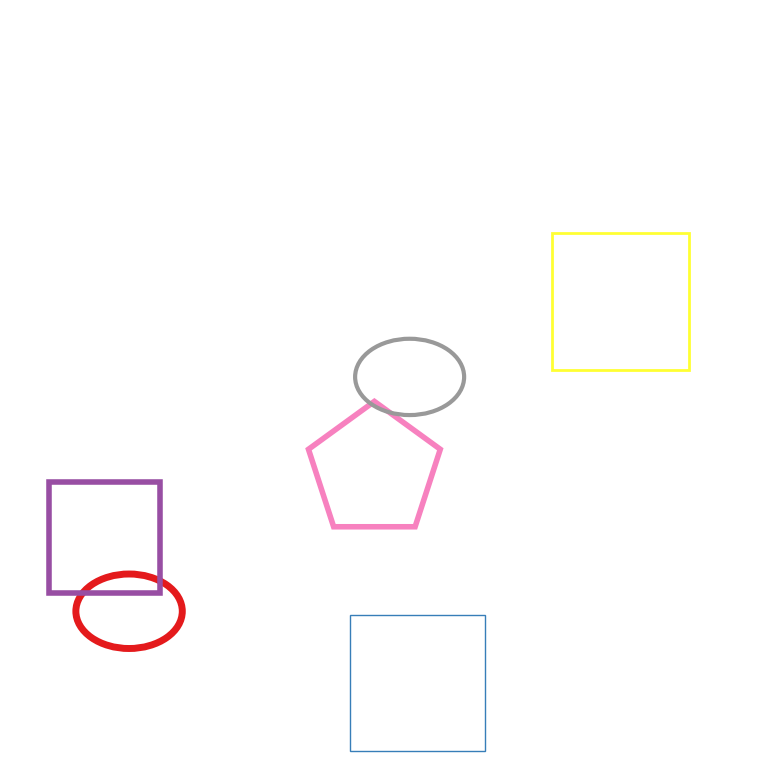[{"shape": "oval", "thickness": 2.5, "radius": 0.35, "center": [0.168, 0.206]}, {"shape": "square", "thickness": 0.5, "radius": 0.44, "center": [0.542, 0.113]}, {"shape": "square", "thickness": 2, "radius": 0.36, "center": [0.136, 0.302]}, {"shape": "square", "thickness": 1, "radius": 0.45, "center": [0.806, 0.608]}, {"shape": "pentagon", "thickness": 2, "radius": 0.45, "center": [0.486, 0.389]}, {"shape": "oval", "thickness": 1.5, "radius": 0.35, "center": [0.532, 0.511]}]